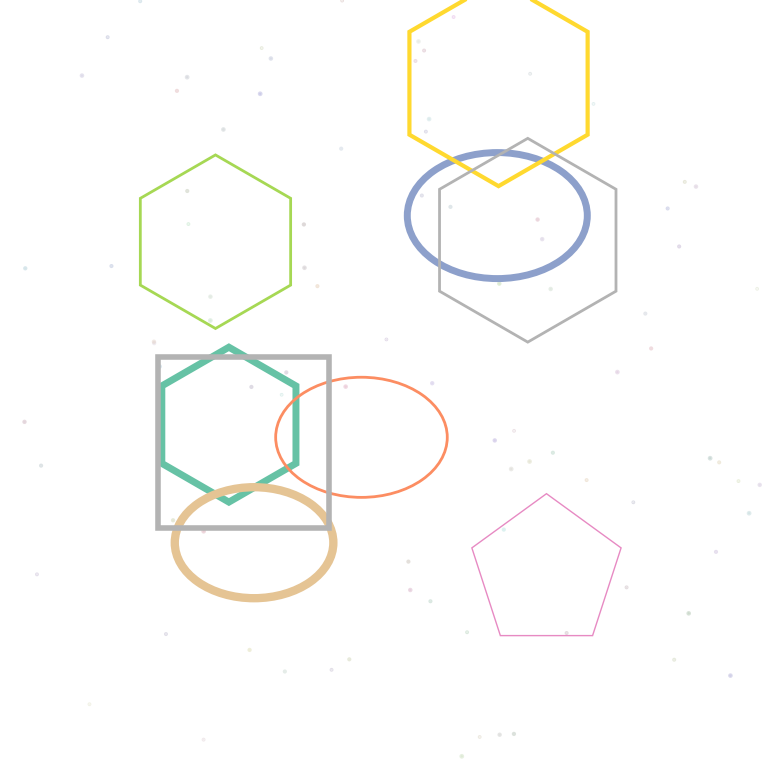[{"shape": "hexagon", "thickness": 2.5, "radius": 0.5, "center": [0.297, 0.449]}, {"shape": "oval", "thickness": 1, "radius": 0.56, "center": [0.469, 0.432]}, {"shape": "oval", "thickness": 2.5, "radius": 0.58, "center": [0.646, 0.72]}, {"shape": "pentagon", "thickness": 0.5, "radius": 0.51, "center": [0.71, 0.257]}, {"shape": "hexagon", "thickness": 1, "radius": 0.56, "center": [0.28, 0.686]}, {"shape": "hexagon", "thickness": 1.5, "radius": 0.67, "center": [0.647, 0.892]}, {"shape": "oval", "thickness": 3, "radius": 0.51, "center": [0.33, 0.295]}, {"shape": "square", "thickness": 2, "radius": 0.56, "center": [0.316, 0.425]}, {"shape": "hexagon", "thickness": 1, "radius": 0.66, "center": [0.685, 0.688]}]